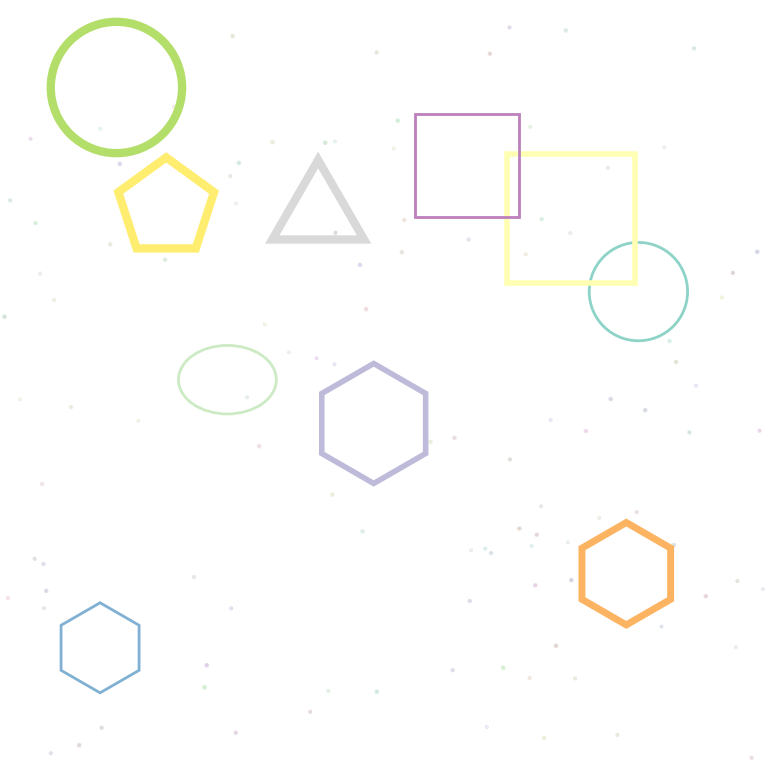[{"shape": "circle", "thickness": 1, "radius": 0.32, "center": [0.829, 0.621]}, {"shape": "square", "thickness": 2, "radius": 0.42, "center": [0.741, 0.716]}, {"shape": "hexagon", "thickness": 2, "radius": 0.39, "center": [0.485, 0.45]}, {"shape": "hexagon", "thickness": 1, "radius": 0.29, "center": [0.13, 0.159]}, {"shape": "hexagon", "thickness": 2.5, "radius": 0.33, "center": [0.813, 0.255]}, {"shape": "circle", "thickness": 3, "radius": 0.43, "center": [0.151, 0.886]}, {"shape": "triangle", "thickness": 3, "radius": 0.34, "center": [0.413, 0.723]}, {"shape": "square", "thickness": 1, "radius": 0.34, "center": [0.607, 0.785]}, {"shape": "oval", "thickness": 1, "radius": 0.32, "center": [0.295, 0.507]}, {"shape": "pentagon", "thickness": 3, "radius": 0.33, "center": [0.216, 0.73]}]